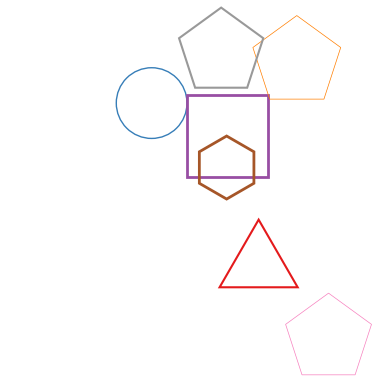[{"shape": "triangle", "thickness": 1.5, "radius": 0.59, "center": [0.672, 0.312]}, {"shape": "circle", "thickness": 1, "radius": 0.46, "center": [0.394, 0.732]}, {"shape": "square", "thickness": 2, "radius": 0.53, "center": [0.59, 0.647]}, {"shape": "pentagon", "thickness": 0.5, "radius": 0.6, "center": [0.771, 0.84]}, {"shape": "hexagon", "thickness": 2, "radius": 0.41, "center": [0.589, 0.565]}, {"shape": "pentagon", "thickness": 0.5, "radius": 0.59, "center": [0.853, 0.121]}, {"shape": "pentagon", "thickness": 1.5, "radius": 0.57, "center": [0.574, 0.865]}]